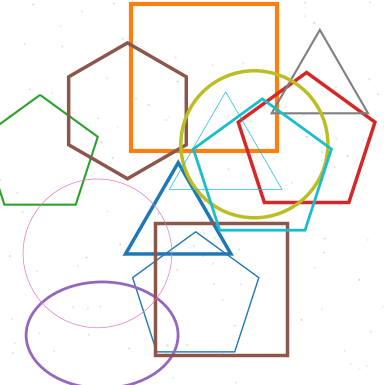[{"shape": "triangle", "thickness": 2.5, "radius": 0.79, "center": [0.463, 0.419]}, {"shape": "pentagon", "thickness": 1, "radius": 0.86, "center": [0.508, 0.226]}, {"shape": "square", "thickness": 3, "radius": 0.95, "center": [0.531, 0.799]}, {"shape": "pentagon", "thickness": 1.5, "radius": 0.79, "center": [0.104, 0.596]}, {"shape": "pentagon", "thickness": 2.5, "radius": 0.93, "center": [0.796, 0.625]}, {"shape": "oval", "thickness": 2, "radius": 0.99, "center": [0.265, 0.13]}, {"shape": "square", "thickness": 2.5, "radius": 0.86, "center": [0.574, 0.248]}, {"shape": "hexagon", "thickness": 2.5, "radius": 0.88, "center": [0.331, 0.712]}, {"shape": "circle", "thickness": 0.5, "radius": 0.97, "center": [0.253, 0.342]}, {"shape": "triangle", "thickness": 1.5, "radius": 0.72, "center": [0.831, 0.778]}, {"shape": "circle", "thickness": 2.5, "radius": 0.95, "center": [0.661, 0.625]}, {"shape": "pentagon", "thickness": 2, "radius": 0.94, "center": [0.682, 0.555]}, {"shape": "triangle", "thickness": 0.5, "radius": 0.85, "center": [0.586, 0.592]}]